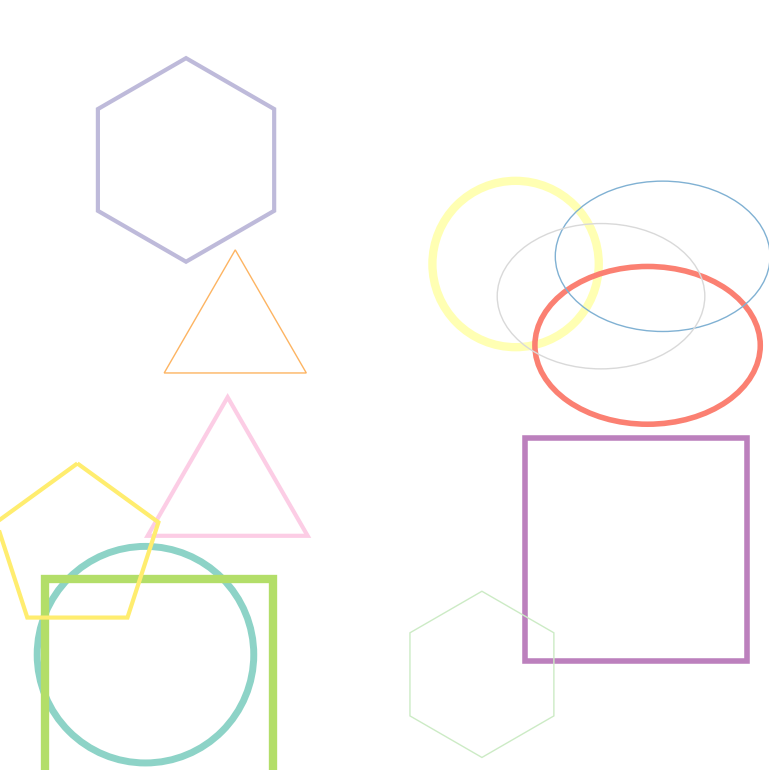[{"shape": "circle", "thickness": 2.5, "radius": 0.7, "center": [0.189, 0.15]}, {"shape": "circle", "thickness": 3, "radius": 0.54, "center": [0.67, 0.657]}, {"shape": "hexagon", "thickness": 1.5, "radius": 0.66, "center": [0.242, 0.792]}, {"shape": "oval", "thickness": 2, "radius": 0.73, "center": [0.841, 0.551]}, {"shape": "oval", "thickness": 0.5, "radius": 0.7, "center": [0.861, 0.667]}, {"shape": "triangle", "thickness": 0.5, "radius": 0.53, "center": [0.306, 0.569]}, {"shape": "square", "thickness": 3, "radius": 0.74, "center": [0.207, 0.101]}, {"shape": "triangle", "thickness": 1.5, "radius": 0.6, "center": [0.296, 0.364]}, {"shape": "oval", "thickness": 0.5, "radius": 0.67, "center": [0.781, 0.615]}, {"shape": "square", "thickness": 2, "radius": 0.72, "center": [0.826, 0.287]}, {"shape": "hexagon", "thickness": 0.5, "radius": 0.54, "center": [0.626, 0.124]}, {"shape": "pentagon", "thickness": 1.5, "radius": 0.55, "center": [0.1, 0.287]}]